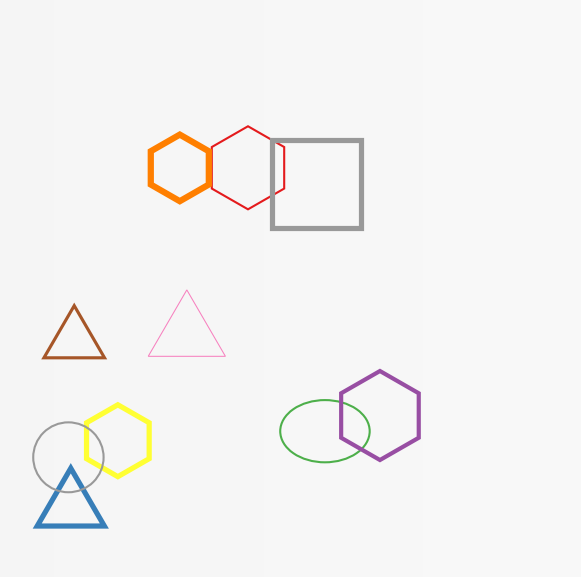[{"shape": "hexagon", "thickness": 1, "radius": 0.36, "center": [0.427, 0.709]}, {"shape": "triangle", "thickness": 2.5, "radius": 0.33, "center": [0.122, 0.122]}, {"shape": "oval", "thickness": 1, "radius": 0.38, "center": [0.559, 0.252]}, {"shape": "hexagon", "thickness": 2, "radius": 0.39, "center": [0.654, 0.28]}, {"shape": "hexagon", "thickness": 3, "radius": 0.29, "center": [0.309, 0.708]}, {"shape": "hexagon", "thickness": 2.5, "radius": 0.31, "center": [0.203, 0.236]}, {"shape": "triangle", "thickness": 1.5, "radius": 0.3, "center": [0.128, 0.41]}, {"shape": "triangle", "thickness": 0.5, "radius": 0.38, "center": [0.321, 0.42]}, {"shape": "circle", "thickness": 1, "radius": 0.3, "center": [0.118, 0.207]}, {"shape": "square", "thickness": 2.5, "radius": 0.38, "center": [0.545, 0.68]}]